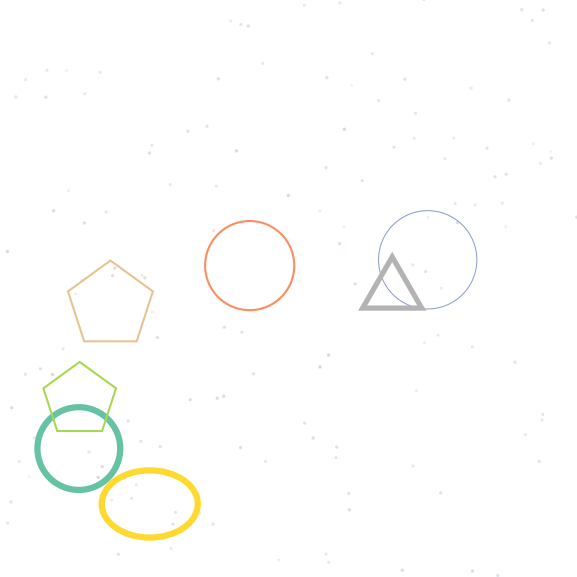[{"shape": "circle", "thickness": 3, "radius": 0.36, "center": [0.136, 0.222]}, {"shape": "circle", "thickness": 1, "radius": 0.39, "center": [0.432, 0.539]}, {"shape": "circle", "thickness": 0.5, "radius": 0.43, "center": [0.741, 0.549]}, {"shape": "pentagon", "thickness": 1, "radius": 0.33, "center": [0.138, 0.306]}, {"shape": "oval", "thickness": 3, "radius": 0.42, "center": [0.259, 0.126]}, {"shape": "pentagon", "thickness": 1, "radius": 0.39, "center": [0.191, 0.471]}, {"shape": "triangle", "thickness": 2.5, "radius": 0.3, "center": [0.679, 0.495]}]